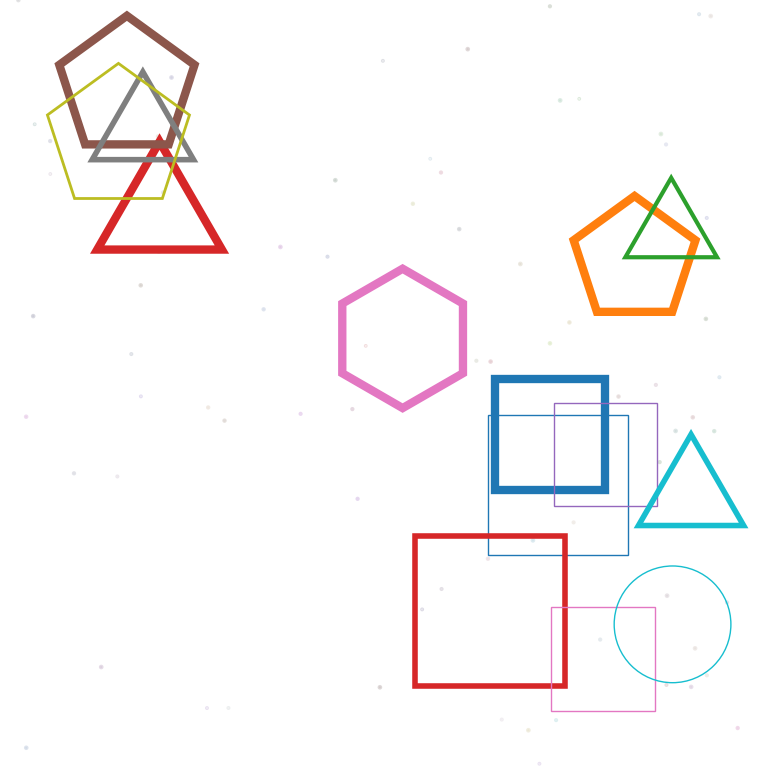[{"shape": "square", "thickness": 0.5, "radius": 0.45, "center": [0.724, 0.371]}, {"shape": "square", "thickness": 3, "radius": 0.36, "center": [0.714, 0.435]}, {"shape": "pentagon", "thickness": 3, "radius": 0.42, "center": [0.824, 0.662]}, {"shape": "triangle", "thickness": 1.5, "radius": 0.34, "center": [0.872, 0.7]}, {"shape": "triangle", "thickness": 3, "radius": 0.47, "center": [0.207, 0.723]}, {"shape": "square", "thickness": 2, "radius": 0.49, "center": [0.637, 0.206]}, {"shape": "square", "thickness": 0.5, "radius": 0.34, "center": [0.786, 0.41]}, {"shape": "pentagon", "thickness": 3, "radius": 0.46, "center": [0.165, 0.887]}, {"shape": "hexagon", "thickness": 3, "radius": 0.45, "center": [0.523, 0.561]}, {"shape": "square", "thickness": 0.5, "radius": 0.34, "center": [0.783, 0.145]}, {"shape": "triangle", "thickness": 2, "radius": 0.38, "center": [0.186, 0.831]}, {"shape": "pentagon", "thickness": 1, "radius": 0.48, "center": [0.154, 0.821]}, {"shape": "triangle", "thickness": 2, "radius": 0.39, "center": [0.897, 0.357]}, {"shape": "circle", "thickness": 0.5, "radius": 0.38, "center": [0.873, 0.189]}]